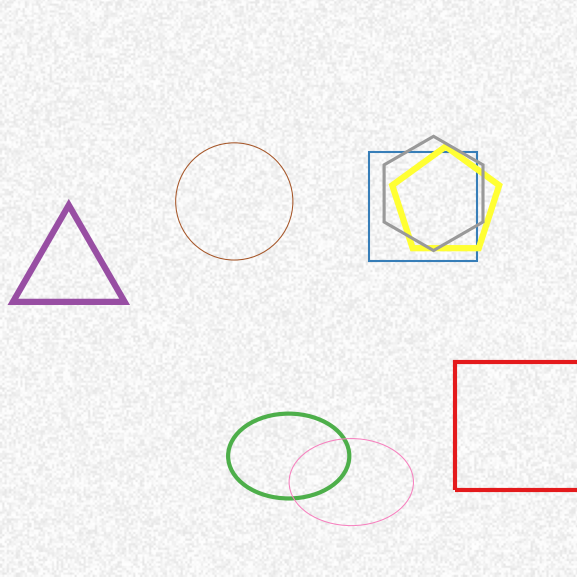[{"shape": "square", "thickness": 2, "radius": 0.56, "center": [0.899, 0.262]}, {"shape": "square", "thickness": 1, "radius": 0.47, "center": [0.732, 0.641]}, {"shape": "oval", "thickness": 2, "radius": 0.52, "center": [0.5, 0.209]}, {"shape": "triangle", "thickness": 3, "radius": 0.56, "center": [0.119, 0.532]}, {"shape": "pentagon", "thickness": 3, "radius": 0.49, "center": [0.772, 0.648]}, {"shape": "circle", "thickness": 0.5, "radius": 0.51, "center": [0.406, 0.65]}, {"shape": "oval", "thickness": 0.5, "radius": 0.54, "center": [0.608, 0.164]}, {"shape": "hexagon", "thickness": 1.5, "radius": 0.49, "center": [0.751, 0.664]}]